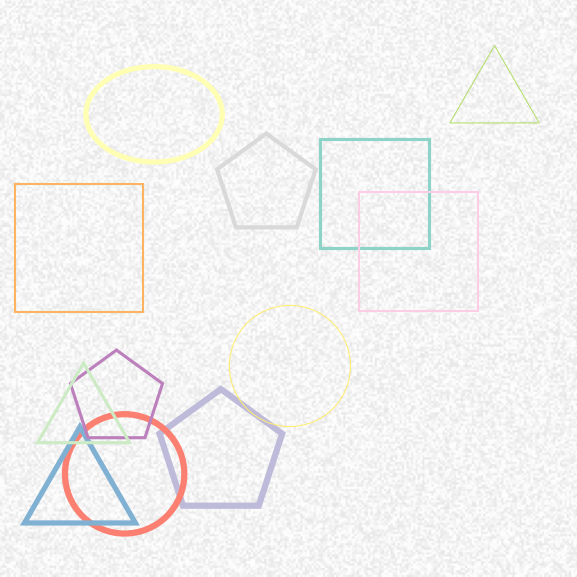[{"shape": "square", "thickness": 1.5, "radius": 0.47, "center": [0.648, 0.664]}, {"shape": "oval", "thickness": 2.5, "radius": 0.59, "center": [0.267, 0.801]}, {"shape": "pentagon", "thickness": 3, "radius": 0.56, "center": [0.382, 0.214]}, {"shape": "circle", "thickness": 3, "radius": 0.52, "center": [0.216, 0.179]}, {"shape": "triangle", "thickness": 2.5, "radius": 0.55, "center": [0.138, 0.149]}, {"shape": "square", "thickness": 1, "radius": 0.55, "center": [0.137, 0.569]}, {"shape": "triangle", "thickness": 0.5, "radius": 0.45, "center": [0.856, 0.831]}, {"shape": "square", "thickness": 1, "radius": 0.51, "center": [0.725, 0.564]}, {"shape": "pentagon", "thickness": 2, "radius": 0.45, "center": [0.461, 0.678]}, {"shape": "pentagon", "thickness": 1.5, "radius": 0.42, "center": [0.202, 0.309]}, {"shape": "triangle", "thickness": 1.5, "radius": 0.46, "center": [0.145, 0.279]}, {"shape": "circle", "thickness": 0.5, "radius": 0.52, "center": [0.502, 0.365]}]